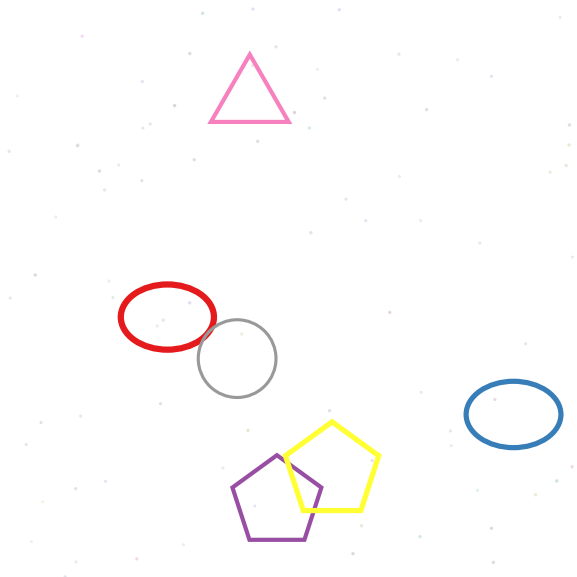[{"shape": "oval", "thickness": 3, "radius": 0.4, "center": [0.29, 0.45]}, {"shape": "oval", "thickness": 2.5, "radius": 0.41, "center": [0.889, 0.281]}, {"shape": "pentagon", "thickness": 2, "radius": 0.4, "center": [0.48, 0.13]}, {"shape": "pentagon", "thickness": 2.5, "radius": 0.42, "center": [0.575, 0.184]}, {"shape": "triangle", "thickness": 2, "radius": 0.39, "center": [0.433, 0.827]}, {"shape": "circle", "thickness": 1.5, "radius": 0.34, "center": [0.411, 0.378]}]